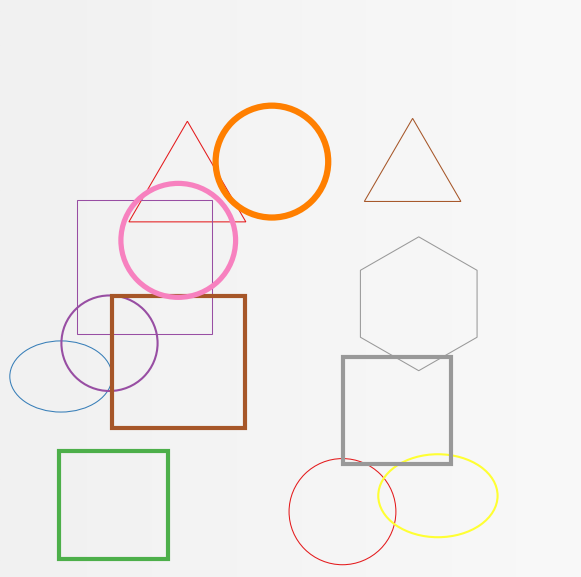[{"shape": "triangle", "thickness": 0.5, "radius": 0.58, "center": [0.322, 0.673]}, {"shape": "circle", "thickness": 0.5, "radius": 0.46, "center": [0.589, 0.113]}, {"shape": "oval", "thickness": 0.5, "radius": 0.44, "center": [0.105, 0.347]}, {"shape": "square", "thickness": 2, "radius": 0.47, "center": [0.196, 0.125]}, {"shape": "square", "thickness": 0.5, "radius": 0.58, "center": [0.249, 0.537]}, {"shape": "circle", "thickness": 1, "radius": 0.41, "center": [0.188, 0.405]}, {"shape": "circle", "thickness": 3, "radius": 0.48, "center": [0.468, 0.719]}, {"shape": "oval", "thickness": 1, "radius": 0.51, "center": [0.753, 0.141]}, {"shape": "square", "thickness": 2, "radius": 0.57, "center": [0.307, 0.372]}, {"shape": "triangle", "thickness": 0.5, "radius": 0.48, "center": [0.71, 0.698]}, {"shape": "circle", "thickness": 2.5, "radius": 0.49, "center": [0.307, 0.583]}, {"shape": "hexagon", "thickness": 0.5, "radius": 0.58, "center": [0.72, 0.473]}, {"shape": "square", "thickness": 2, "radius": 0.46, "center": [0.683, 0.289]}]